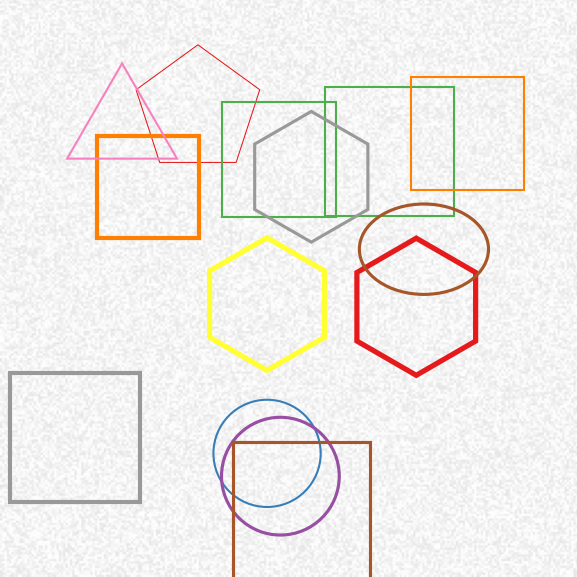[{"shape": "pentagon", "thickness": 0.5, "radius": 0.56, "center": [0.343, 0.809]}, {"shape": "hexagon", "thickness": 2.5, "radius": 0.59, "center": [0.721, 0.468]}, {"shape": "circle", "thickness": 1, "radius": 0.46, "center": [0.462, 0.214]}, {"shape": "square", "thickness": 1, "radius": 0.5, "center": [0.483, 0.723]}, {"shape": "square", "thickness": 1, "radius": 0.56, "center": [0.675, 0.737]}, {"shape": "circle", "thickness": 1.5, "radius": 0.51, "center": [0.486, 0.175]}, {"shape": "square", "thickness": 1, "radius": 0.49, "center": [0.809, 0.768]}, {"shape": "square", "thickness": 2, "radius": 0.44, "center": [0.256, 0.676]}, {"shape": "hexagon", "thickness": 2.5, "radius": 0.57, "center": [0.462, 0.473]}, {"shape": "oval", "thickness": 1.5, "radius": 0.56, "center": [0.734, 0.568]}, {"shape": "square", "thickness": 1.5, "radius": 0.6, "center": [0.522, 0.114]}, {"shape": "triangle", "thickness": 1, "radius": 0.55, "center": [0.211, 0.779]}, {"shape": "square", "thickness": 2, "radius": 0.56, "center": [0.13, 0.242]}, {"shape": "hexagon", "thickness": 1.5, "radius": 0.57, "center": [0.539, 0.693]}]